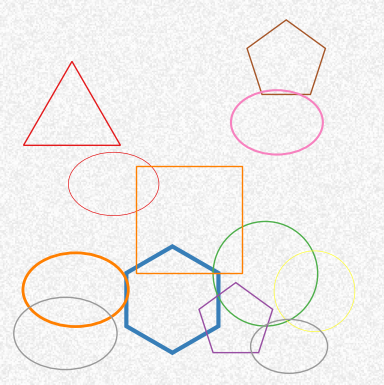[{"shape": "triangle", "thickness": 1, "radius": 0.73, "center": [0.187, 0.695]}, {"shape": "oval", "thickness": 0.5, "radius": 0.59, "center": [0.295, 0.522]}, {"shape": "hexagon", "thickness": 3, "radius": 0.69, "center": [0.448, 0.222]}, {"shape": "circle", "thickness": 1, "radius": 0.68, "center": [0.689, 0.289]}, {"shape": "pentagon", "thickness": 1, "radius": 0.5, "center": [0.613, 0.165]}, {"shape": "oval", "thickness": 2, "radius": 0.68, "center": [0.196, 0.248]}, {"shape": "square", "thickness": 1, "radius": 0.69, "center": [0.491, 0.431]}, {"shape": "circle", "thickness": 0.5, "radius": 0.52, "center": [0.817, 0.243]}, {"shape": "pentagon", "thickness": 1, "radius": 0.54, "center": [0.743, 0.841]}, {"shape": "oval", "thickness": 1.5, "radius": 0.6, "center": [0.719, 0.682]}, {"shape": "oval", "thickness": 1, "radius": 0.5, "center": [0.751, 0.1]}, {"shape": "oval", "thickness": 1, "radius": 0.67, "center": [0.17, 0.134]}]